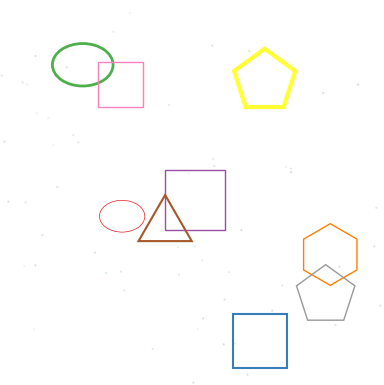[{"shape": "oval", "thickness": 0.5, "radius": 0.29, "center": [0.317, 0.438]}, {"shape": "square", "thickness": 1.5, "radius": 0.35, "center": [0.674, 0.114]}, {"shape": "oval", "thickness": 2, "radius": 0.39, "center": [0.215, 0.832]}, {"shape": "square", "thickness": 1, "radius": 0.39, "center": [0.505, 0.48]}, {"shape": "hexagon", "thickness": 1, "radius": 0.4, "center": [0.858, 0.339]}, {"shape": "pentagon", "thickness": 3, "radius": 0.42, "center": [0.687, 0.79]}, {"shape": "triangle", "thickness": 1.5, "radius": 0.4, "center": [0.429, 0.414]}, {"shape": "square", "thickness": 1, "radius": 0.29, "center": [0.313, 0.78]}, {"shape": "pentagon", "thickness": 1, "radius": 0.4, "center": [0.846, 0.233]}]